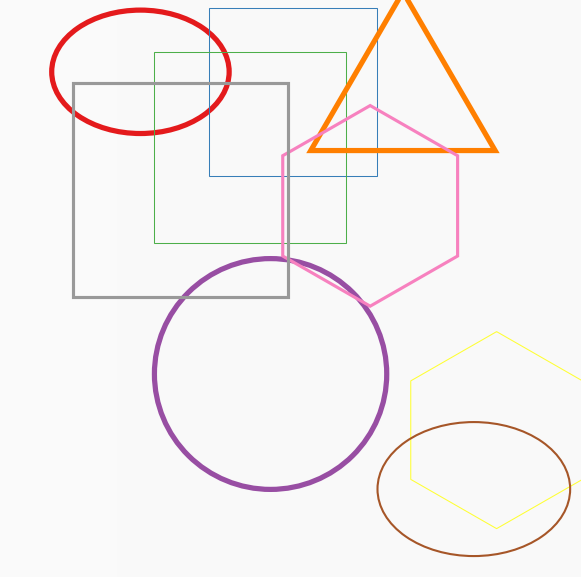[{"shape": "oval", "thickness": 2.5, "radius": 0.76, "center": [0.242, 0.875]}, {"shape": "square", "thickness": 0.5, "radius": 0.72, "center": [0.504, 0.84]}, {"shape": "square", "thickness": 0.5, "radius": 0.83, "center": [0.43, 0.744]}, {"shape": "circle", "thickness": 2.5, "radius": 1.0, "center": [0.466, 0.352]}, {"shape": "triangle", "thickness": 2.5, "radius": 0.92, "center": [0.693, 0.83]}, {"shape": "hexagon", "thickness": 0.5, "radius": 0.85, "center": [0.854, 0.254]}, {"shape": "oval", "thickness": 1, "radius": 0.83, "center": [0.815, 0.152]}, {"shape": "hexagon", "thickness": 1.5, "radius": 0.87, "center": [0.637, 0.643]}, {"shape": "square", "thickness": 1.5, "radius": 0.93, "center": [0.311, 0.671]}]